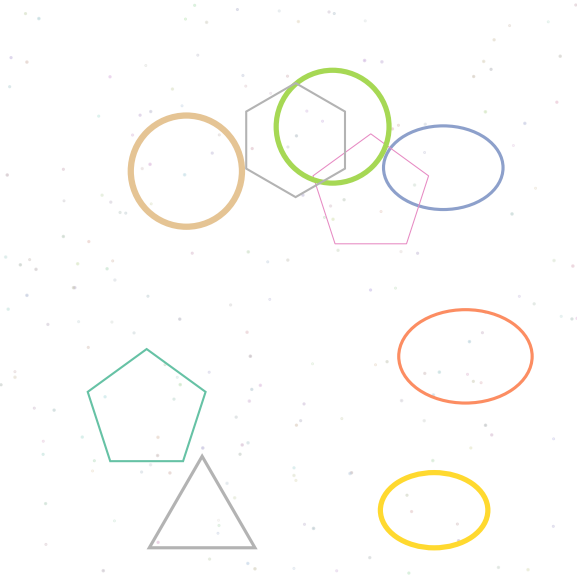[{"shape": "pentagon", "thickness": 1, "radius": 0.54, "center": [0.254, 0.287]}, {"shape": "oval", "thickness": 1.5, "radius": 0.58, "center": [0.806, 0.382]}, {"shape": "oval", "thickness": 1.5, "radius": 0.52, "center": [0.768, 0.709]}, {"shape": "pentagon", "thickness": 0.5, "radius": 0.53, "center": [0.642, 0.662]}, {"shape": "circle", "thickness": 2.5, "radius": 0.49, "center": [0.576, 0.78]}, {"shape": "oval", "thickness": 2.5, "radius": 0.47, "center": [0.752, 0.116]}, {"shape": "circle", "thickness": 3, "radius": 0.48, "center": [0.323, 0.703]}, {"shape": "hexagon", "thickness": 1, "radius": 0.49, "center": [0.512, 0.757]}, {"shape": "triangle", "thickness": 1.5, "radius": 0.53, "center": [0.35, 0.103]}]